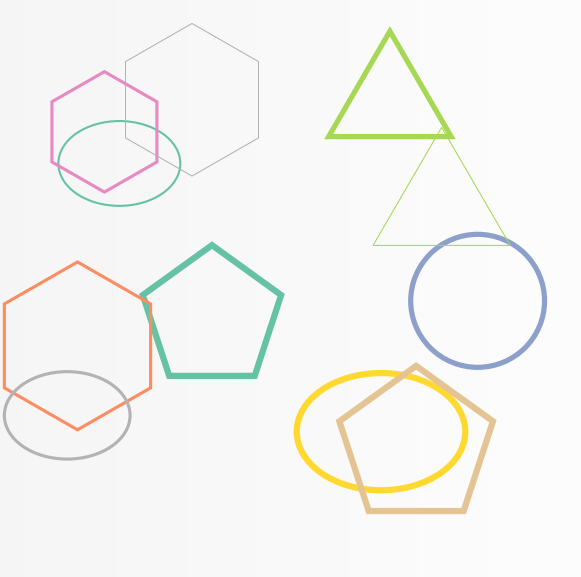[{"shape": "oval", "thickness": 1, "radius": 0.52, "center": [0.205, 0.716]}, {"shape": "pentagon", "thickness": 3, "radius": 0.63, "center": [0.365, 0.45]}, {"shape": "hexagon", "thickness": 1.5, "radius": 0.73, "center": [0.133, 0.4]}, {"shape": "circle", "thickness": 2.5, "radius": 0.58, "center": [0.822, 0.478]}, {"shape": "hexagon", "thickness": 1.5, "radius": 0.52, "center": [0.18, 0.771]}, {"shape": "triangle", "thickness": 2.5, "radius": 0.61, "center": [0.671, 0.823]}, {"shape": "triangle", "thickness": 0.5, "radius": 0.68, "center": [0.76, 0.642]}, {"shape": "oval", "thickness": 3, "radius": 0.73, "center": [0.655, 0.252]}, {"shape": "pentagon", "thickness": 3, "radius": 0.69, "center": [0.716, 0.227]}, {"shape": "hexagon", "thickness": 0.5, "radius": 0.66, "center": [0.33, 0.826]}, {"shape": "oval", "thickness": 1.5, "radius": 0.54, "center": [0.116, 0.28]}]